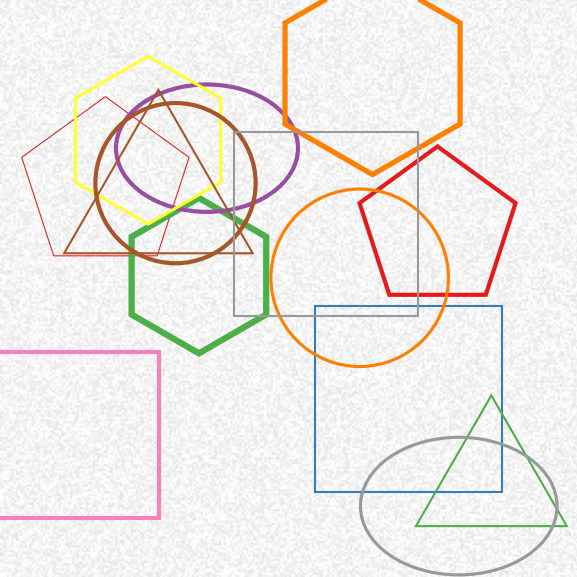[{"shape": "pentagon", "thickness": 2, "radius": 0.71, "center": [0.758, 0.604]}, {"shape": "pentagon", "thickness": 0.5, "radius": 0.76, "center": [0.182, 0.679]}, {"shape": "square", "thickness": 1, "radius": 0.81, "center": [0.708, 0.308]}, {"shape": "triangle", "thickness": 1, "radius": 0.75, "center": [0.851, 0.164]}, {"shape": "hexagon", "thickness": 3, "radius": 0.67, "center": [0.344, 0.522]}, {"shape": "oval", "thickness": 2, "radius": 0.79, "center": [0.358, 0.743]}, {"shape": "hexagon", "thickness": 2.5, "radius": 0.88, "center": [0.645, 0.872]}, {"shape": "circle", "thickness": 1.5, "radius": 0.77, "center": [0.623, 0.518]}, {"shape": "hexagon", "thickness": 1.5, "radius": 0.73, "center": [0.257, 0.756]}, {"shape": "triangle", "thickness": 1, "radius": 0.94, "center": [0.274, 0.655]}, {"shape": "circle", "thickness": 2, "radius": 0.69, "center": [0.304, 0.682]}, {"shape": "square", "thickness": 2, "radius": 0.72, "center": [0.132, 0.247]}, {"shape": "square", "thickness": 1, "radius": 0.8, "center": [0.564, 0.611]}, {"shape": "oval", "thickness": 1.5, "radius": 0.85, "center": [0.794, 0.123]}]